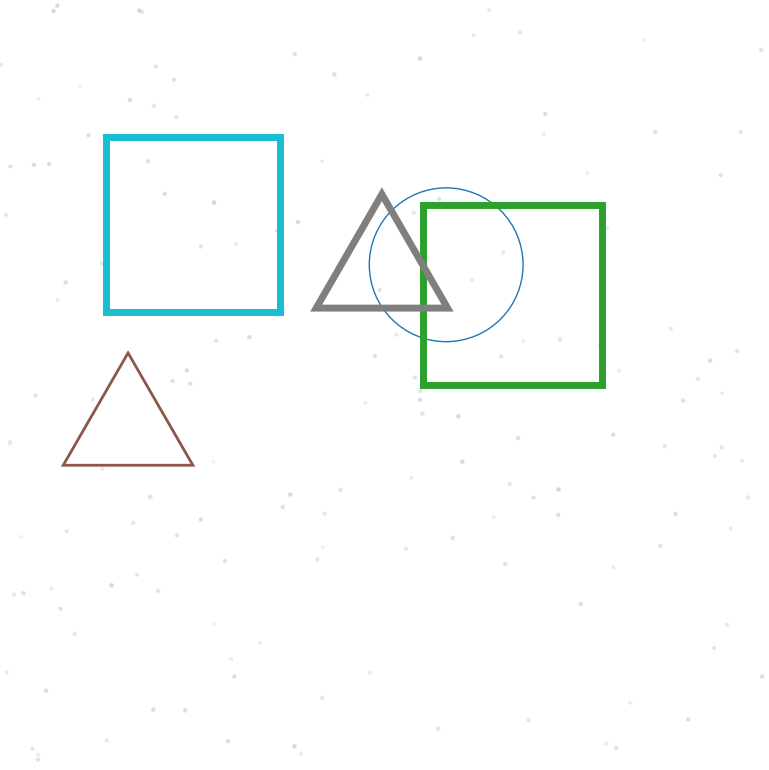[{"shape": "circle", "thickness": 0.5, "radius": 0.5, "center": [0.579, 0.656]}, {"shape": "square", "thickness": 2.5, "radius": 0.58, "center": [0.666, 0.617]}, {"shape": "triangle", "thickness": 1, "radius": 0.49, "center": [0.166, 0.444]}, {"shape": "triangle", "thickness": 2.5, "radius": 0.49, "center": [0.496, 0.649]}, {"shape": "square", "thickness": 2.5, "radius": 0.57, "center": [0.251, 0.709]}]